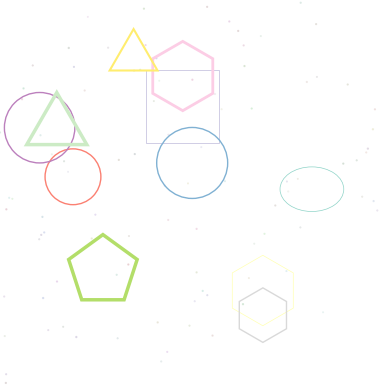[{"shape": "oval", "thickness": 0.5, "radius": 0.41, "center": [0.81, 0.509]}, {"shape": "hexagon", "thickness": 0.5, "radius": 0.46, "center": [0.683, 0.245]}, {"shape": "square", "thickness": 0.5, "radius": 0.47, "center": [0.474, 0.724]}, {"shape": "circle", "thickness": 1, "radius": 0.36, "center": [0.19, 0.541]}, {"shape": "circle", "thickness": 1, "radius": 0.46, "center": [0.499, 0.577]}, {"shape": "pentagon", "thickness": 2.5, "radius": 0.47, "center": [0.267, 0.297]}, {"shape": "hexagon", "thickness": 2, "radius": 0.45, "center": [0.475, 0.803]}, {"shape": "hexagon", "thickness": 1, "radius": 0.35, "center": [0.683, 0.181]}, {"shape": "circle", "thickness": 1, "radius": 0.46, "center": [0.103, 0.668]}, {"shape": "triangle", "thickness": 2.5, "radius": 0.45, "center": [0.147, 0.669]}, {"shape": "triangle", "thickness": 1.5, "radius": 0.36, "center": [0.347, 0.853]}]